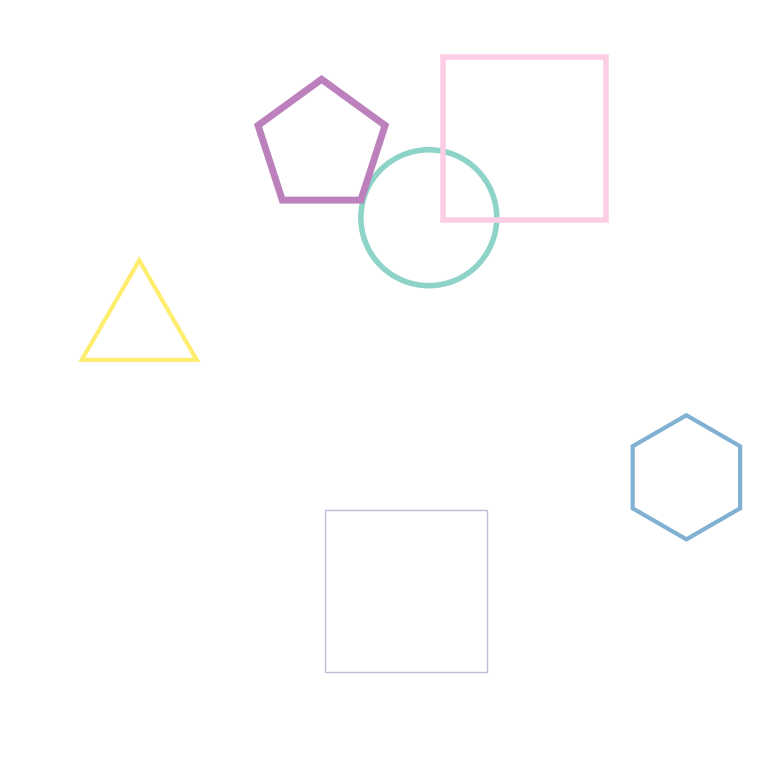[{"shape": "circle", "thickness": 2, "radius": 0.44, "center": [0.557, 0.717]}, {"shape": "square", "thickness": 0.5, "radius": 0.53, "center": [0.527, 0.232]}, {"shape": "hexagon", "thickness": 1.5, "radius": 0.4, "center": [0.891, 0.38]}, {"shape": "square", "thickness": 2, "radius": 0.53, "center": [0.681, 0.82]}, {"shape": "pentagon", "thickness": 2.5, "radius": 0.43, "center": [0.418, 0.81]}, {"shape": "triangle", "thickness": 1.5, "radius": 0.43, "center": [0.181, 0.576]}]